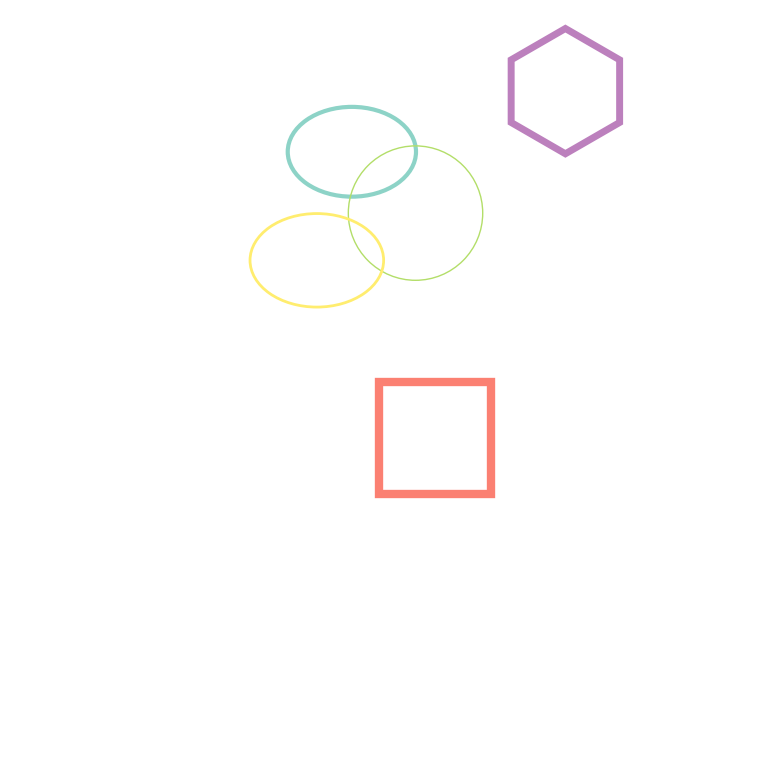[{"shape": "oval", "thickness": 1.5, "radius": 0.42, "center": [0.457, 0.803]}, {"shape": "square", "thickness": 3, "radius": 0.37, "center": [0.565, 0.431]}, {"shape": "circle", "thickness": 0.5, "radius": 0.44, "center": [0.54, 0.723]}, {"shape": "hexagon", "thickness": 2.5, "radius": 0.41, "center": [0.734, 0.882]}, {"shape": "oval", "thickness": 1, "radius": 0.43, "center": [0.411, 0.662]}]